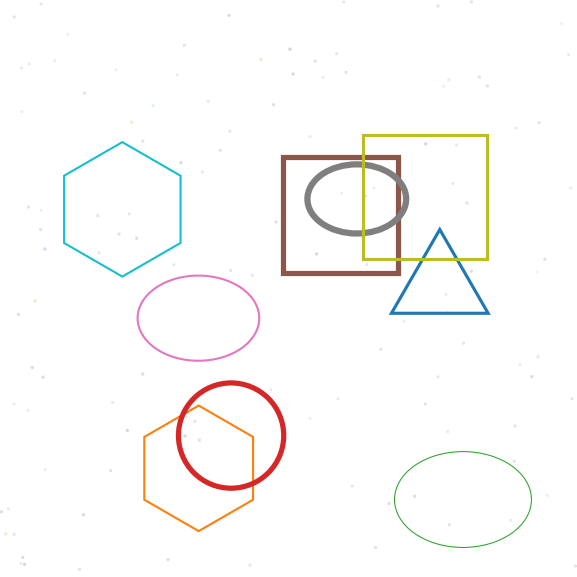[{"shape": "triangle", "thickness": 1.5, "radius": 0.48, "center": [0.762, 0.505]}, {"shape": "hexagon", "thickness": 1, "radius": 0.54, "center": [0.344, 0.188]}, {"shape": "oval", "thickness": 0.5, "radius": 0.59, "center": [0.802, 0.134]}, {"shape": "circle", "thickness": 2.5, "radius": 0.46, "center": [0.4, 0.245]}, {"shape": "square", "thickness": 2.5, "radius": 0.5, "center": [0.59, 0.626]}, {"shape": "oval", "thickness": 1, "radius": 0.53, "center": [0.344, 0.448]}, {"shape": "oval", "thickness": 3, "radius": 0.43, "center": [0.618, 0.655]}, {"shape": "square", "thickness": 1.5, "radius": 0.54, "center": [0.736, 0.658]}, {"shape": "hexagon", "thickness": 1, "radius": 0.58, "center": [0.212, 0.637]}]